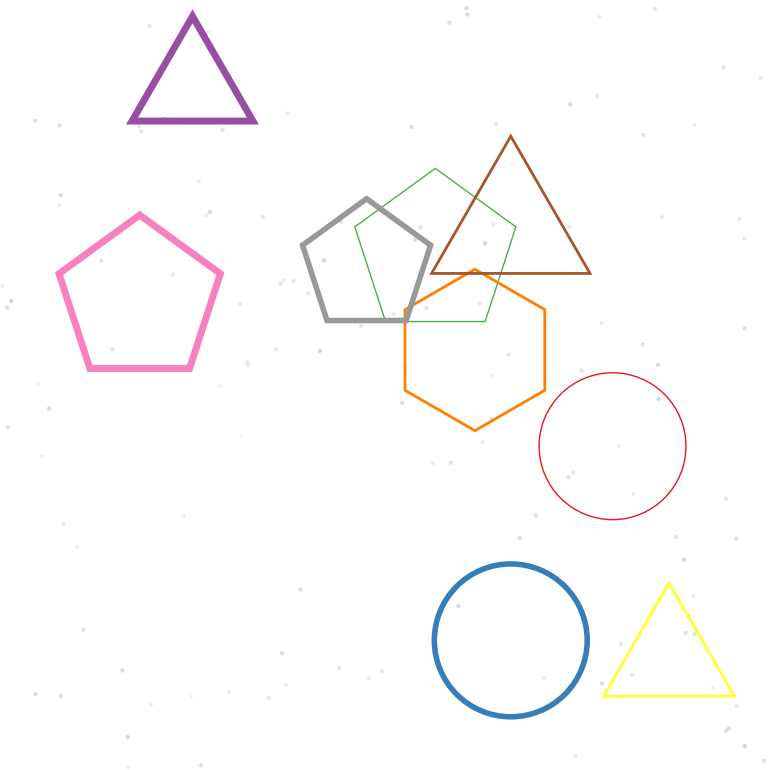[{"shape": "circle", "thickness": 0.5, "radius": 0.48, "center": [0.795, 0.421]}, {"shape": "circle", "thickness": 2, "radius": 0.5, "center": [0.663, 0.168]}, {"shape": "pentagon", "thickness": 0.5, "radius": 0.55, "center": [0.565, 0.671]}, {"shape": "triangle", "thickness": 2.5, "radius": 0.45, "center": [0.25, 0.888]}, {"shape": "hexagon", "thickness": 1, "radius": 0.52, "center": [0.617, 0.546]}, {"shape": "triangle", "thickness": 1, "radius": 0.49, "center": [0.869, 0.145]}, {"shape": "triangle", "thickness": 1, "radius": 0.59, "center": [0.663, 0.704]}, {"shape": "pentagon", "thickness": 2.5, "radius": 0.55, "center": [0.181, 0.611]}, {"shape": "pentagon", "thickness": 2, "radius": 0.44, "center": [0.476, 0.654]}]